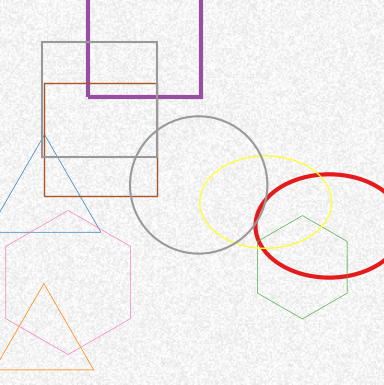[{"shape": "oval", "thickness": 3, "radius": 0.96, "center": [0.855, 0.413]}, {"shape": "triangle", "thickness": 0.5, "radius": 0.85, "center": [0.116, 0.481]}, {"shape": "hexagon", "thickness": 0.5, "radius": 0.67, "center": [0.785, 0.306]}, {"shape": "square", "thickness": 3, "radius": 0.74, "center": [0.375, 0.897]}, {"shape": "triangle", "thickness": 0.5, "radius": 0.75, "center": [0.114, 0.114]}, {"shape": "oval", "thickness": 1, "radius": 0.86, "center": [0.69, 0.475]}, {"shape": "square", "thickness": 1, "radius": 0.74, "center": [0.261, 0.637]}, {"shape": "hexagon", "thickness": 0.5, "radius": 0.94, "center": [0.177, 0.266]}, {"shape": "circle", "thickness": 1.5, "radius": 0.89, "center": [0.516, 0.52]}, {"shape": "square", "thickness": 1.5, "radius": 0.75, "center": [0.258, 0.74]}]